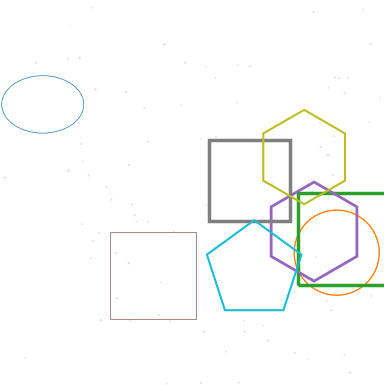[{"shape": "oval", "thickness": 0.5, "radius": 0.53, "center": [0.111, 0.729]}, {"shape": "circle", "thickness": 1, "radius": 0.55, "center": [0.875, 0.344]}, {"shape": "square", "thickness": 2.5, "radius": 0.6, "center": [0.894, 0.379]}, {"shape": "hexagon", "thickness": 2, "radius": 0.64, "center": [0.816, 0.398]}, {"shape": "square", "thickness": 0.5, "radius": 0.56, "center": [0.397, 0.284]}, {"shape": "square", "thickness": 2.5, "radius": 0.53, "center": [0.648, 0.531]}, {"shape": "hexagon", "thickness": 1.5, "radius": 0.61, "center": [0.79, 0.592]}, {"shape": "pentagon", "thickness": 1.5, "radius": 0.65, "center": [0.66, 0.299]}]